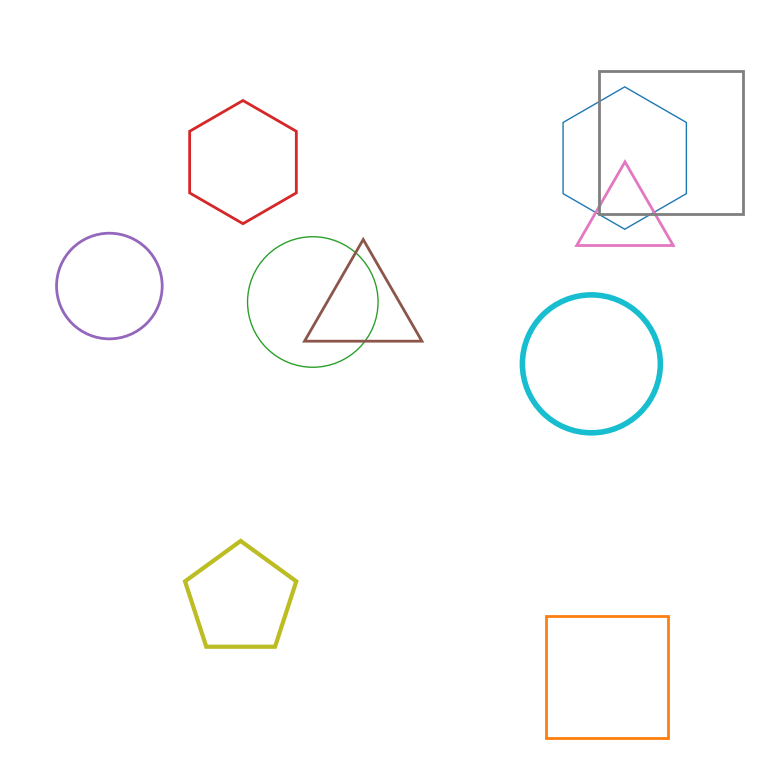[{"shape": "hexagon", "thickness": 0.5, "radius": 0.46, "center": [0.811, 0.795]}, {"shape": "square", "thickness": 1, "radius": 0.4, "center": [0.788, 0.121]}, {"shape": "circle", "thickness": 0.5, "radius": 0.42, "center": [0.406, 0.608]}, {"shape": "hexagon", "thickness": 1, "radius": 0.4, "center": [0.316, 0.789]}, {"shape": "circle", "thickness": 1, "radius": 0.34, "center": [0.142, 0.629]}, {"shape": "triangle", "thickness": 1, "radius": 0.44, "center": [0.472, 0.601]}, {"shape": "triangle", "thickness": 1, "radius": 0.36, "center": [0.812, 0.717]}, {"shape": "square", "thickness": 1, "radius": 0.47, "center": [0.871, 0.815]}, {"shape": "pentagon", "thickness": 1.5, "radius": 0.38, "center": [0.313, 0.222]}, {"shape": "circle", "thickness": 2, "radius": 0.45, "center": [0.768, 0.527]}]